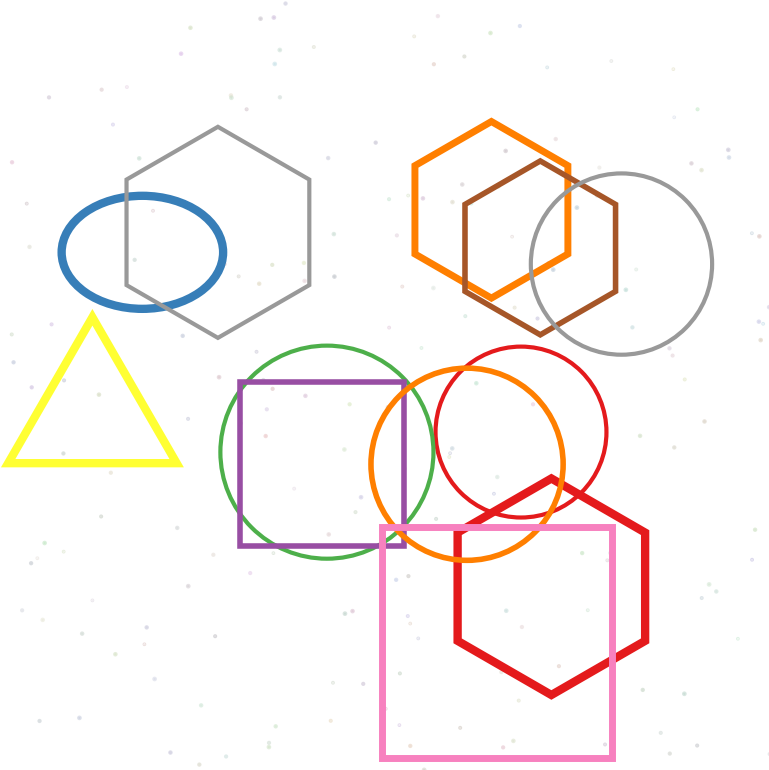[{"shape": "hexagon", "thickness": 3, "radius": 0.7, "center": [0.716, 0.238]}, {"shape": "circle", "thickness": 1.5, "radius": 0.55, "center": [0.677, 0.439]}, {"shape": "oval", "thickness": 3, "radius": 0.52, "center": [0.185, 0.672]}, {"shape": "circle", "thickness": 1.5, "radius": 0.69, "center": [0.425, 0.413]}, {"shape": "square", "thickness": 2, "radius": 0.53, "center": [0.418, 0.397]}, {"shape": "hexagon", "thickness": 2.5, "radius": 0.57, "center": [0.638, 0.728]}, {"shape": "circle", "thickness": 2, "radius": 0.62, "center": [0.607, 0.397]}, {"shape": "triangle", "thickness": 3, "radius": 0.63, "center": [0.12, 0.462]}, {"shape": "hexagon", "thickness": 2, "radius": 0.56, "center": [0.702, 0.678]}, {"shape": "square", "thickness": 2.5, "radius": 0.75, "center": [0.645, 0.166]}, {"shape": "hexagon", "thickness": 1.5, "radius": 0.69, "center": [0.283, 0.698]}, {"shape": "circle", "thickness": 1.5, "radius": 0.59, "center": [0.807, 0.657]}]